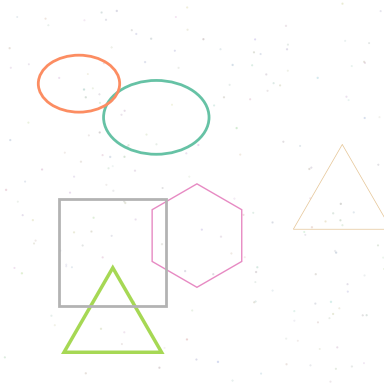[{"shape": "oval", "thickness": 2, "radius": 0.68, "center": [0.406, 0.695]}, {"shape": "oval", "thickness": 2, "radius": 0.53, "center": [0.205, 0.783]}, {"shape": "hexagon", "thickness": 1, "radius": 0.67, "center": [0.512, 0.388]}, {"shape": "triangle", "thickness": 2.5, "radius": 0.73, "center": [0.293, 0.158]}, {"shape": "triangle", "thickness": 0.5, "radius": 0.73, "center": [0.889, 0.478]}, {"shape": "square", "thickness": 2, "radius": 0.69, "center": [0.292, 0.344]}]